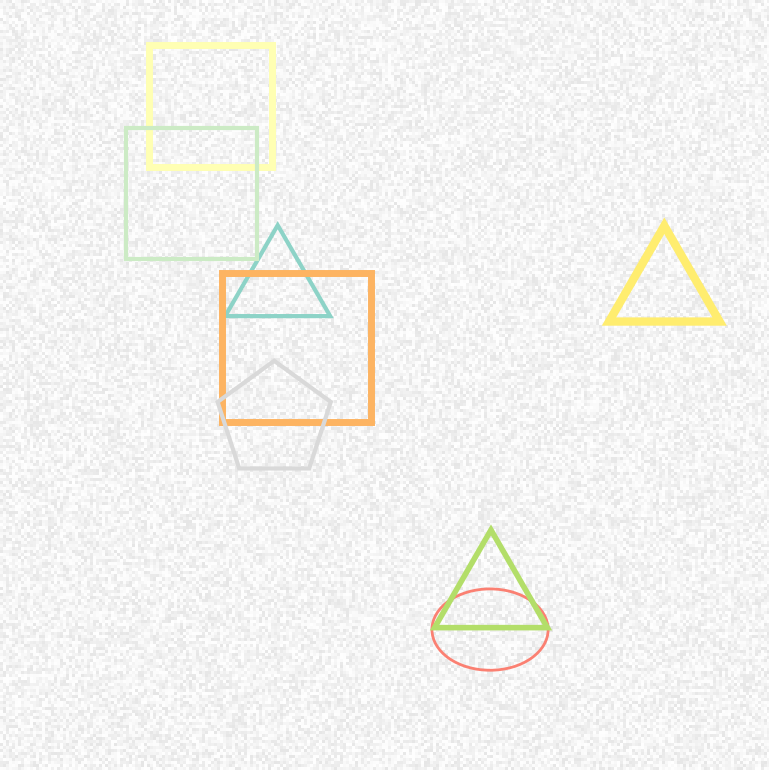[{"shape": "triangle", "thickness": 1.5, "radius": 0.39, "center": [0.361, 0.629]}, {"shape": "square", "thickness": 2.5, "radius": 0.4, "center": [0.273, 0.862]}, {"shape": "oval", "thickness": 1, "radius": 0.38, "center": [0.636, 0.182]}, {"shape": "square", "thickness": 2.5, "radius": 0.48, "center": [0.385, 0.549]}, {"shape": "triangle", "thickness": 2, "radius": 0.42, "center": [0.638, 0.227]}, {"shape": "pentagon", "thickness": 1.5, "radius": 0.39, "center": [0.356, 0.454]}, {"shape": "square", "thickness": 1.5, "radius": 0.42, "center": [0.249, 0.749]}, {"shape": "triangle", "thickness": 3, "radius": 0.41, "center": [0.863, 0.624]}]